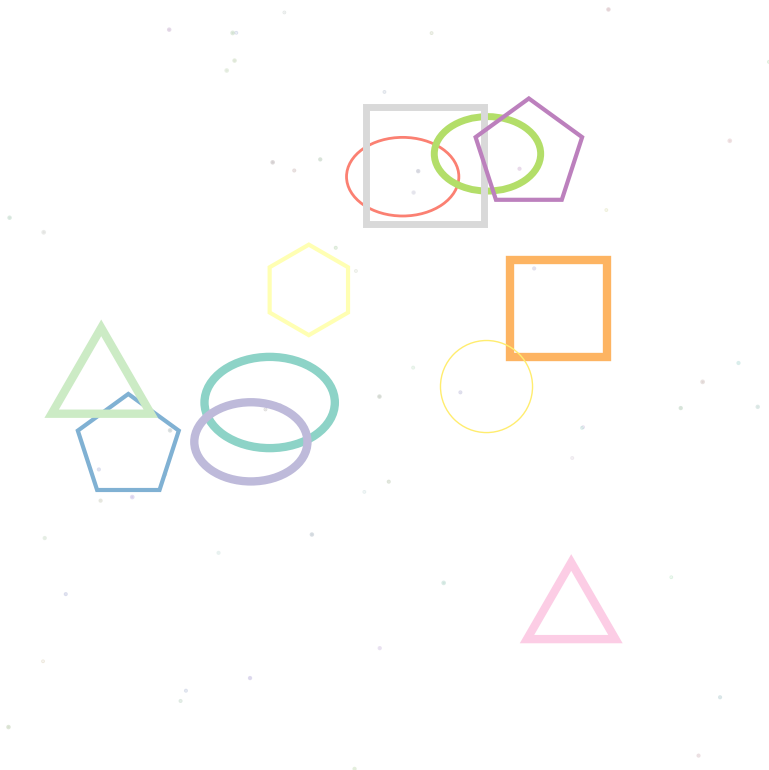[{"shape": "oval", "thickness": 3, "radius": 0.42, "center": [0.35, 0.477]}, {"shape": "hexagon", "thickness": 1.5, "radius": 0.29, "center": [0.401, 0.624]}, {"shape": "oval", "thickness": 3, "radius": 0.37, "center": [0.326, 0.426]}, {"shape": "oval", "thickness": 1, "radius": 0.36, "center": [0.523, 0.771]}, {"shape": "pentagon", "thickness": 1.5, "radius": 0.34, "center": [0.167, 0.419]}, {"shape": "square", "thickness": 3, "radius": 0.32, "center": [0.725, 0.599]}, {"shape": "oval", "thickness": 2.5, "radius": 0.35, "center": [0.633, 0.8]}, {"shape": "triangle", "thickness": 3, "radius": 0.33, "center": [0.742, 0.203]}, {"shape": "square", "thickness": 2.5, "radius": 0.38, "center": [0.552, 0.785]}, {"shape": "pentagon", "thickness": 1.5, "radius": 0.36, "center": [0.687, 0.799]}, {"shape": "triangle", "thickness": 3, "radius": 0.37, "center": [0.131, 0.5]}, {"shape": "circle", "thickness": 0.5, "radius": 0.3, "center": [0.632, 0.498]}]